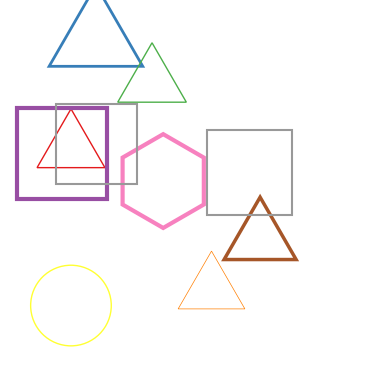[{"shape": "triangle", "thickness": 1, "radius": 0.51, "center": [0.184, 0.615]}, {"shape": "triangle", "thickness": 2, "radius": 0.7, "center": [0.249, 0.898]}, {"shape": "triangle", "thickness": 1, "radius": 0.51, "center": [0.395, 0.786]}, {"shape": "square", "thickness": 3, "radius": 0.59, "center": [0.162, 0.602]}, {"shape": "triangle", "thickness": 0.5, "radius": 0.5, "center": [0.549, 0.248]}, {"shape": "circle", "thickness": 1, "radius": 0.52, "center": [0.184, 0.206]}, {"shape": "triangle", "thickness": 2.5, "radius": 0.54, "center": [0.676, 0.38]}, {"shape": "hexagon", "thickness": 3, "radius": 0.61, "center": [0.424, 0.53]}, {"shape": "square", "thickness": 1.5, "radius": 0.55, "center": [0.649, 0.551]}, {"shape": "square", "thickness": 1.5, "radius": 0.52, "center": [0.251, 0.625]}]